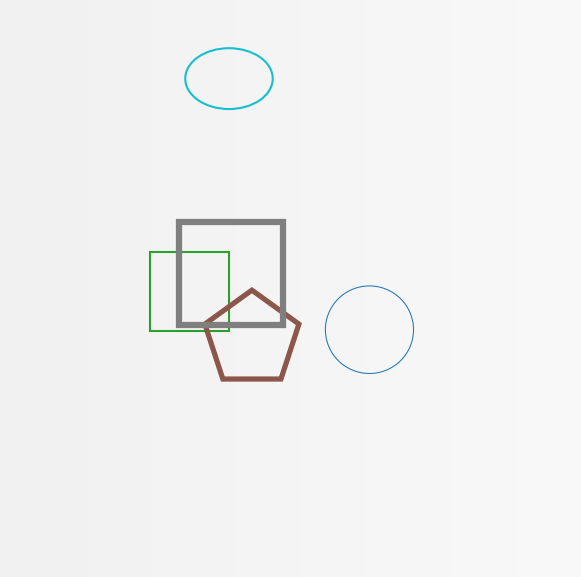[{"shape": "circle", "thickness": 0.5, "radius": 0.38, "center": [0.636, 0.428]}, {"shape": "square", "thickness": 1, "radius": 0.34, "center": [0.326, 0.494]}, {"shape": "pentagon", "thickness": 2.5, "radius": 0.43, "center": [0.433, 0.412]}, {"shape": "square", "thickness": 3, "radius": 0.45, "center": [0.397, 0.526]}, {"shape": "oval", "thickness": 1, "radius": 0.38, "center": [0.394, 0.863]}]